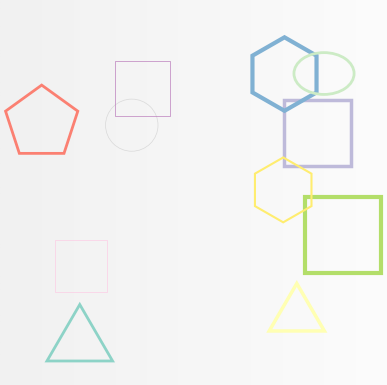[{"shape": "triangle", "thickness": 2, "radius": 0.49, "center": [0.206, 0.111]}, {"shape": "triangle", "thickness": 2.5, "radius": 0.41, "center": [0.766, 0.181]}, {"shape": "square", "thickness": 2.5, "radius": 0.43, "center": [0.82, 0.655]}, {"shape": "pentagon", "thickness": 2, "radius": 0.49, "center": [0.108, 0.681]}, {"shape": "hexagon", "thickness": 3, "radius": 0.48, "center": [0.734, 0.808]}, {"shape": "square", "thickness": 3, "radius": 0.49, "center": [0.886, 0.389]}, {"shape": "square", "thickness": 0.5, "radius": 0.34, "center": [0.209, 0.308]}, {"shape": "circle", "thickness": 0.5, "radius": 0.34, "center": [0.34, 0.675]}, {"shape": "square", "thickness": 0.5, "radius": 0.36, "center": [0.369, 0.769]}, {"shape": "oval", "thickness": 2, "radius": 0.39, "center": [0.836, 0.809]}, {"shape": "hexagon", "thickness": 1.5, "radius": 0.42, "center": [0.731, 0.507]}]